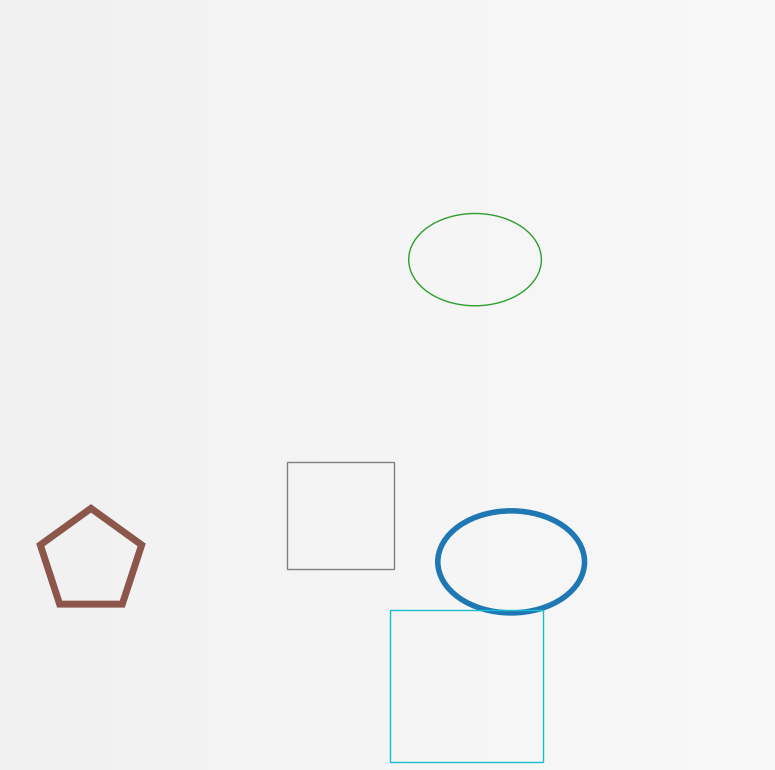[{"shape": "oval", "thickness": 2, "radius": 0.47, "center": [0.66, 0.27]}, {"shape": "oval", "thickness": 0.5, "radius": 0.43, "center": [0.613, 0.663]}, {"shape": "pentagon", "thickness": 2.5, "radius": 0.34, "center": [0.117, 0.271]}, {"shape": "square", "thickness": 0.5, "radius": 0.35, "center": [0.439, 0.331]}, {"shape": "square", "thickness": 0.5, "radius": 0.49, "center": [0.602, 0.109]}]